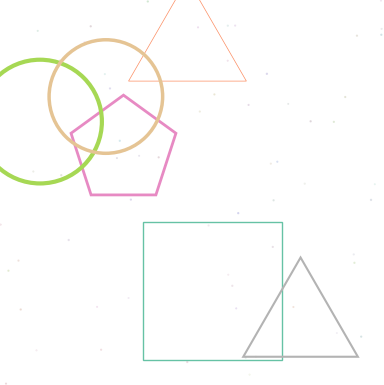[{"shape": "square", "thickness": 1, "radius": 0.9, "center": [0.552, 0.244]}, {"shape": "triangle", "thickness": 0.5, "radius": 0.88, "center": [0.487, 0.878]}, {"shape": "pentagon", "thickness": 2, "radius": 0.72, "center": [0.321, 0.61]}, {"shape": "circle", "thickness": 3, "radius": 0.8, "center": [0.104, 0.684]}, {"shape": "circle", "thickness": 2.5, "radius": 0.74, "center": [0.275, 0.749]}, {"shape": "triangle", "thickness": 1.5, "radius": 0.86, "center": [0.781, 0.159]}]